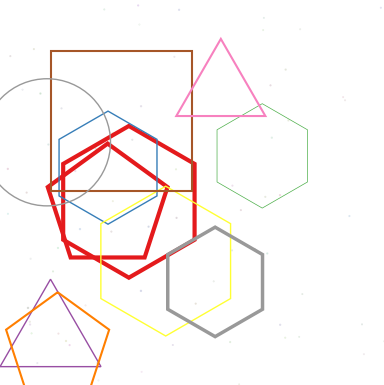[{"shape": "pentagon", "thickness": 3, "radius": 0.82, "center": [0.28, 0.464]}, {"shape": "hexagon", "thickness": 3, "radius": 0.99, "center": [0.335, 0.476]}, {"shape": "hexagon", "thickness": 1, "radius": 0.73, "center": [0.281, 0.565]}, {"shape": "hexagon", "thickness": 0.5, "radius": 0.68, "center": [0.681, 0.595]}, {"shape": "triangle", "thickness": 1, "radius": 0.76, "center": [0.131, 0.123]}, {"shape": "pentagon", "thickness": 1.5, "radius": 0.7, "center": [0.15, 0.1]}, {"shape": "hexagon", "thickness": 1, "radius": 0.97, "center": [0.43, 0.322]}, {"shape": "square", "thickness": 1.5, "radius": 0.91, "center": [0.316, 0.685]}, {"shape": "triangle", "thickness": 1.5, "radius": 0.67, "center": [0.574, 0.765]}, {"shape": "circle", "thickness": 1, "radius": 0.83, "center": [0.122, 0.63]}, {"shape": "hexagon", "thickness": 2.5, "radius": 0.71, "center": [0.559, 0.268]}]